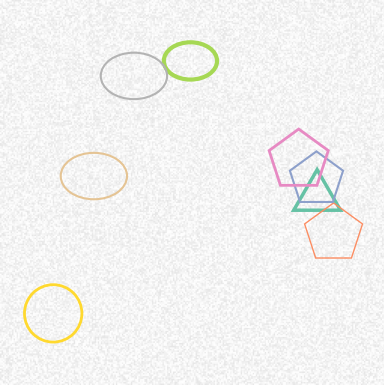[{"shape": "triangle", "thickness": 2.5, "radius": 0.35, "center": [0.824, 0.489]}, {"shape": "pentagon", "thickness": 1, "radius": 0.4, "center": [0.866, 0.394]}, {"shape": "pentagon", "thickness": 1.5, "radius": 0.36, "center": [0.822, 0.534]}, {"shape": "pentagon", "thickness": 2, "radius": 0.4, "center": [0.776, 0.584]}, {"shape": "oval", "thickness": 3, "radius": 0.35, "center": [0.495, 0.842]}, {"shape": "circle", "thickness": 2, "radius": 0.37, "center": [0.138, 0.186]}, {"shape": "oval", "thickness": 1.5, "radius": 0.43, "center": [0.244, 0.543]}, {"shape": "oval", "thickness": 1.5, "radius": 0.43, "center": [0.348, 0.803]}]